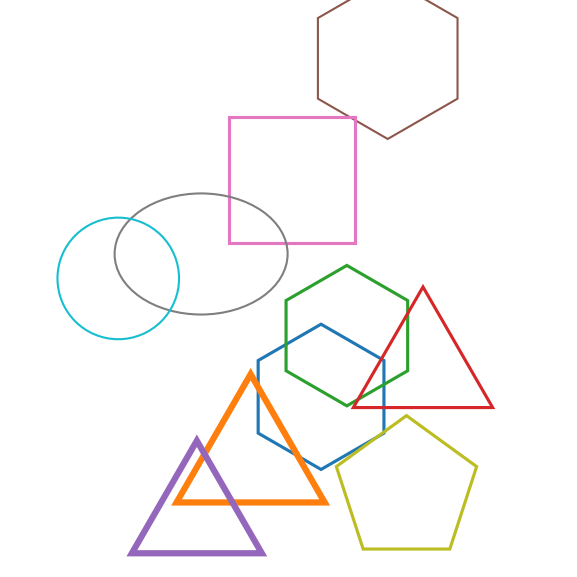[{"shape": "hexagon", "thickness": 1.5, "radius": 0.63, "center": [0.556, 0.312]}, {"shape": "triangle", "thickness": 3, "radius": 0.74, "center": [0.434, 0.203]}, {"shape": "hexagon", "thickness": 1.5, "radius": 0.61, "center": [0.601, 0.418]}, {"shape": "triangle", "thickness": 1.5, "radius": 0.7, "center": [0.732, 0.363]}, {"shape": "triangle", "thickness": 3, "radius": 0.65, "center": [0.341, 0.106]}, {"shape": "hexagon", "thickness": 1, "radius": 0.7, "center": [0.671, 0.898]}, {"shape": "square", "thickness": 1.5, "radius": 0.54, "center": [0.506, 0.688]}, {"shape": "oval", "thickness": 1, "radius": 0.75, "center": [0.348, 0.559]}, {"shape": "pentagon", "thickness": 1.5, "radius": 0.64, "center": [0.704, 0.152]}, {"shape": "circle", "thickness": 1, "radius": 0.53, "center": [0.205, 0.517]}]